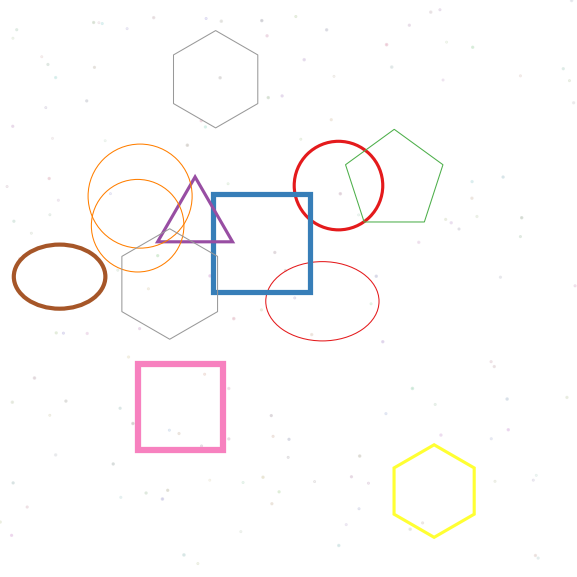[{"shape": "oval", "thickness": 0.5, "radius": 0.49, "center": [0.558, 0.477]}, {"shape": "circle", "thickness": 1.5, "radius": 0.38, "center": [0.586, 0.678]}, {"shape": "square", "thickness": 2.5, "radius": 0.42, "center": [0.453, 0.579]}, {"shape": "pentagon", "thickness": 0.5, "radius": 0.44, "center": [0.683, 0.687]}, {"shape": "triangle", "thickness": 1.5, "radius": 0.37, "center": [0.338, 0.618]}, {"shape": "circle", "thickness": 0.5, "radius": 0.45, "center": [0.243, 0.66]}, {"shape": "circle", "thickness": 0.5, "radius": 0.4, "center": [0.238, 0.608]}, {"shape": "hexagon", "thickness": 1.5, "radius": 0.4, "center": [0.752, 0.149]}, {"shape": "oval", "thickness": 2, "radius": 0.4, "center": [0.103, 0.52]}, {"shape": "square", "thickness": 3, "radius": 0.37, "center": [0.313, 0.294]}, {"shape": "hexagon", "thickness": 0.5, "radius": 0.42, "center": [0.373, 0.862]}, {"shape": "hexagon", "thickness": 0.5, "radius": 0.48, "center": [0.294, 0.507]}]